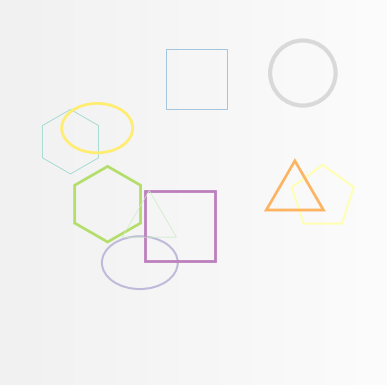[{"shape": "hexagon", "thickness": 0.5, "radius": 0.42, "center": [0.182, 0.632]}, {"shape": "pentagon", "thickness": 1.5, "radius": 0.42, "center": [0.833, 0.487]}, {"shape": "oval", "thickness": 1.5, "radius": 0.49, "center": [0.361, 0.318]}, {"shape": "square", "thickness": 0.5, "radius": 0.39, "center": [0.507, 0.795]}, {"shape": "triangle", "thickness": 2, "radius": 0.43, "center": [0.761, 0.497]}, {"shape": "hexagon", "thickness": 2, "radius": 0.49, "center": [0.278, 0.47]}, {"shape": "circle", "thickness": 3, "radius": 0.42, "center": [0.782, 0.81]}, {"shape": "square", "thickness": 2, "radius": 0.45, "center": [0.465, 0.412]}, {"shape": "triangle", "thickness": 0.5, "radius": 0.4, "center": [0.385, 0.424]}, {"shape": "oval", "thickness": 2, "radius": 0.46, "center": [0.251, 0.667]}]